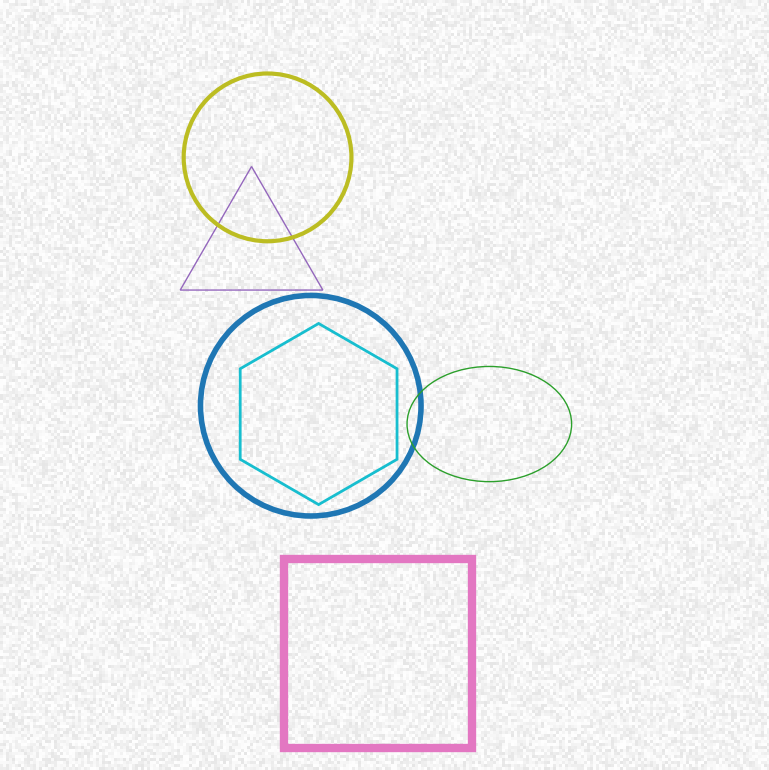[{"shape": "circle", "thickness": 2, "radius": 0.72, "center": [0.404, 0.473]}, {"shape": "oval", "thickness": 0.5, "radius": 0.53, "center": [0.635, 0.449]}, {"shape": "triangle", "thickness": 0.5, "radius": 0.53, "center": [0.327, 0.677]}, {"shape": "square", "thickness": 3, "radius": 0.61, "center": [0.491, 0.152]}, {"shape": "circle", "thickness": 1.5, "radius": 0.54, "center": [0.347, 0.796]}, {"shape": "hexagon", "thickness": 1, "radius": 0.59, "center": [0.414, 0.462]}]